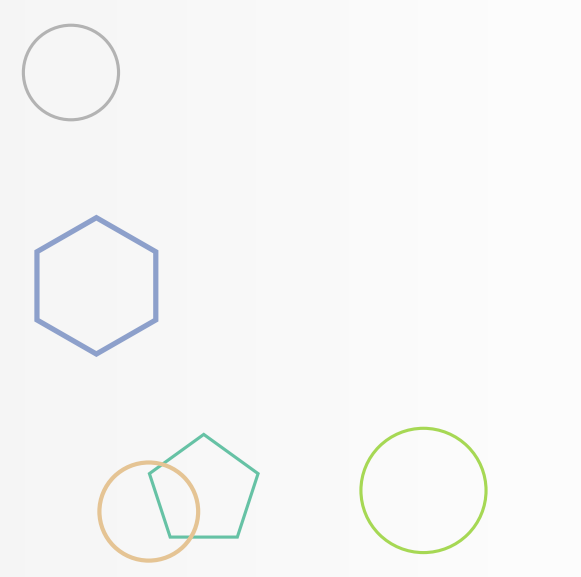[{"shape": "pentagon", "thickness": 1.5, "radius": 0.49, "center": [0.351, 0.149]}, {"shape": "hexagon", "thickness": 2.5, "radius": 0.59, "center": [0.166, 0.504]}, {"shape": "circle", "thickness": 1.5, "radius": 0.54, "center": [0.729, 0.15]}, {"shape": "circle", "thickness": 2, "radius": 0.42, "center": [0.256, 0.113]}, {"shape": "circle", "thickness": 1.5, "radius": 0.41, "center": [0.122, 0.874]}]